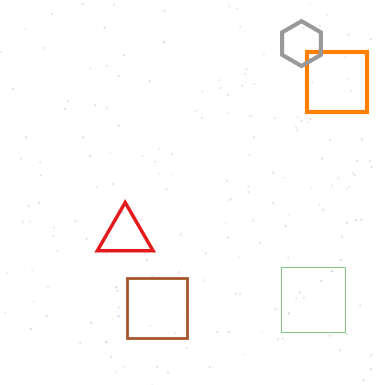[{"shape": "triangle", "thickness": 2.5, "radius": 0.42, "center": [0.325, 0.391]}, {"shape": "square", "thickness": 0.5, "radius": 0.42, "center": [0.813, 0.222]}, {"shape": "square", "thickness": 3, "radius": 0.39, "center": [0.876, 0.788]}, {"shape": "square", "thickness": 2, "radius": 0.39, "center": [0.407, 0.2]}, {"shape": "hexagon", "thickness": 3, "radius": 0.29, "center": [0.783, 0.887]}]